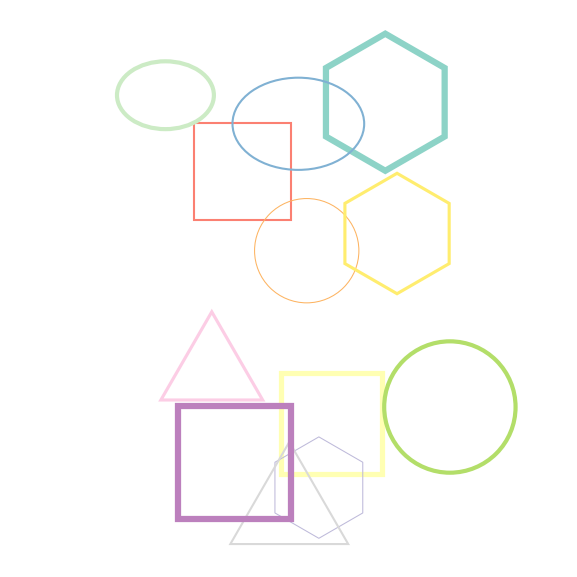[{"shape": "hexagon", "thickness": 3, "radius": 0.59, "center": [0.667, 0.822]}, {"shape": "square", "thickness": 2.5, "radius": 0.44, "center": [0.574, 0.266]}, {"shape": "hexagon", "thickness": 0.5, "radius": 0.44, "center": [0.552, 0.155]}, {"shape": "square", "thickness": 1, "radius": 0.42, "center": [0.42, 0.702]}, {"shape": "oval", "thickness": 1, "radius": 0.57, "center": [0.517, 0.785]}, {"shape": "circle", "thickness": 0.5, "radius": 0.45, "center": [0.531, 0.565]}, {"shape": "circle", "thickness": 2, "radius": 0.57, "center": [0.779, 0.294]}, {"shape": "triangle", "thickness": 1.5, "radius": 0.51, "center": [0.367, 0.357]}, {"shape": "triangle", "thickness": 1, "radius": 0.59, "center": [0.501, 0.116]}, {"shape": "square", "thickness": 3, "radius": 0.49, "center": [0.407, 0.198]}, {"shape": "oval", "thickness": 2, "radius": 0.42, "center": [0.286, 0.834]}, {"shape": "hexagon", "thickness": 1.5, "radius": 0.52, "center": [0.688, 0.595]}]